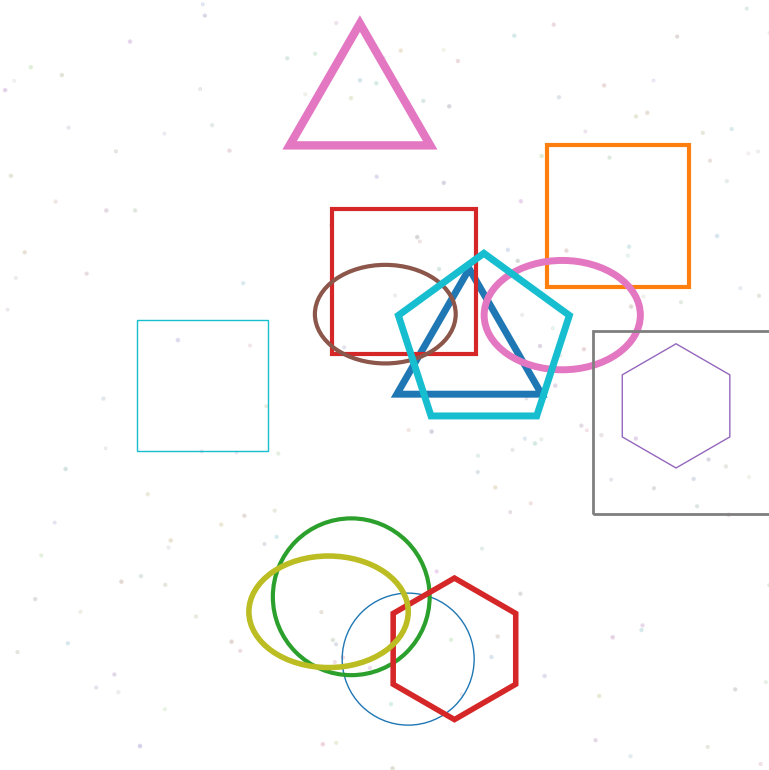[{"shape": "triangle", "thickness": 2.5, "radius": 0.54, "center": [0.609, 0.542]}, {"shape": "circle", "thickness": 0.5, "radius": 0.43, "center": [0.53, 0.144]}, {"shape": "square", "thickness": 1.5, "radius": 0.46, "center": [0.802, 0.72]}, {"shape": "circle", "thickness": 1.5, "radius": 0.51, "center": [0.456, 0.225]}, {"shape": "hexagon", "thickness": 2, "radius": 0.46, "center": [0.59, 0.157]}, {"shape": "square", "thickness": 1.5, "radius": 0.47, "center": [0.525, 0.634]}, {"shape": "hexagon", "thickness": 0.5, "radius": 0.4, "center": [0.878, 0.473]}, {"shape": "oval", "thickness": 1.5, "radius": 0.46, "center": [0.5, 0.592]}, {"shape": "triangle", "thickness": 3, "radius": 0.53, "center": [0.467, 0.864]}, {"shape": "oval", "thickness": 2.5, "radius": 0.51, "center": [0.73, 0.591]}, {"shape": "square", "thickness": 1, "radius": 0.6, "center": [0.889, 0.451]}, {"shape": "oval", "thickness": 2, "radius": 0.52, "center": [0.427, 0.205]}, {"shape": "pentagon", "thickness": 2.5, "radius": 0.58, "center": [0.628, 0.554]}, {"shape": "square", "thickness": 0.5, "radius": 0.43, "center": [0.263, 0.5]}]